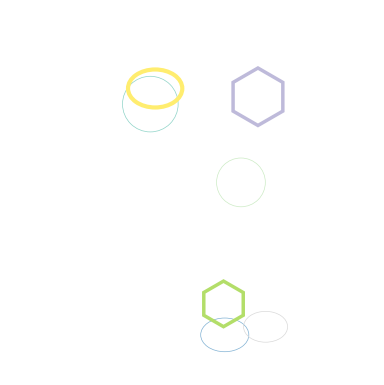[{"shape": "circle", "thickness": 0.5, "radius": 0.36, "center": [0.39, 0.73]}, {"shape": "hexagon", "thickness": 2.5, "radius": 0.37, "center": [0.67, 0.749]}, {"shape": "oval", "thickness": 0.5, "radius": 0.31, "center": [0.584, 0.13]}, {"shape": "hexagon", "thickness": 2.5, "radius": 0.3, "center": [0.581, 0.211]}, {"shape": "oval", "thickness": 0.5, "radius": 0.29, "center": [0.69, 0.151]}, {"shape": "circle", "thickness": 0.5, "radius": 0.32, "center": [0.626, 0.526]}, {"shape": "oval", "thickness": 3, "radius": 0.35, "center": [0.403, 0.77]}]